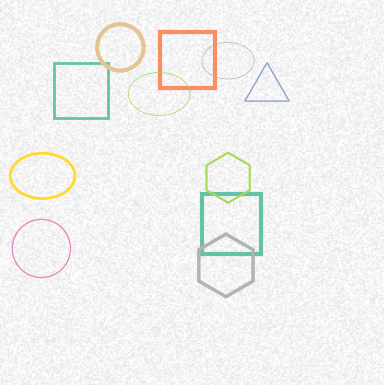[{"shape": "square", "thickness": 3, "radius": 0.38, "center": [0.601, 0.418]}, {"shape": "square", "thickness": 2, "radius": 0.36, "center": [0.21, 0.765]}, {"shape": "square", "thickness": 3, "radius": 0.36, "center": [0.487, 0.844]}, {"shape": "triangle", "thickness": 1, "radius": 0.33, "center": [0.694, 0.771]}, {"shape": "circle", "thickness": 1, "radius": 0.38, "center": [0.108, 0.355]}, {"shape": "hexagon", "thickness": 1.5, "radius": 0.32, "center": [0.593, 0.538]}, {"shape": "oval", "thickness": 0.5, "radius": 0.4, "center": [0.413, 0.756]}, {"shape": "oval", "thickness": 2, "radius": 0.42, "center": [0.111, 0.543]}, {"shape": "circle", "thickness": 3, "radius": 0.3, "center": [0.313, 0.877]}, {"shape": "oval", "thickness": 0.5, "radius": 0.34, "center": [0.592, 0.842]}, {"shape": "hexagon", "thickness": 2.5, "radius": 0.41, "center": [0.587, 0.311]}]